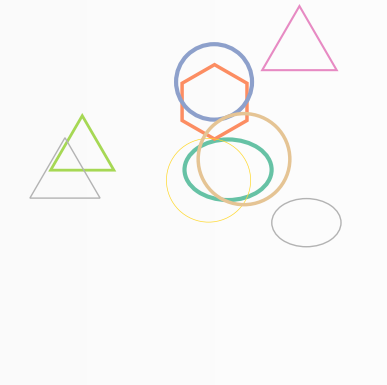[{"shape": "oval", "thickness": 3, "radius": 0.56, "center": [0.589, 0.559]}, {"shape": "hexagon", "thickness": 2.5, "radius": 0.48, "center": [0.554, 0.735]}, {"shape": "circle", "thickness": 3, "radius": 0.49, "center": [0.552, 0.787]}, {"shape": "triangle", "thickness": 1.5, "radius": 0.55, "center": [0.773, 0.873]}, {"shape": "triangle", "thickness": 2, "radius": 0.47, "center": [0.212, 0.605]}, {"shape": "circle", "thickness": 0.5, "radius": 0.54, "center": [0.538, 0.532]}, {"shape": "circle", "thickness": 2.5, "radius": 0.59, "center": [0.63, 0.587]}, {"shape": "oval", "thickness": 1, "radius": 0.45, "center": [0.791, 0.422]}, {"shape": "triangle", "thickness": 1, "radius": 0.52, "center": [0.168, 0.538]}]